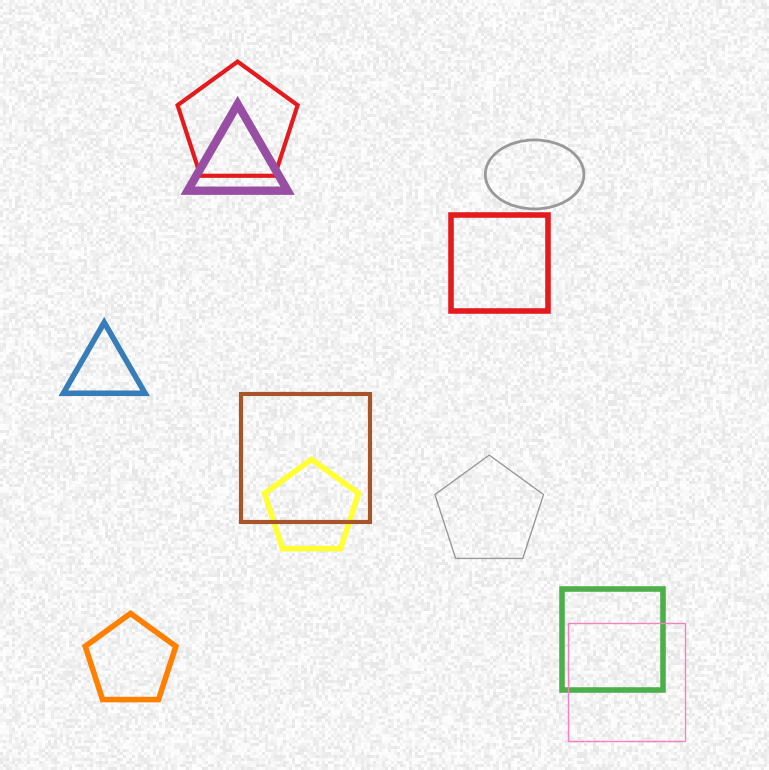[{"shape": "square", "thickness": 2, "radius": 0.31, "center": [0.649, 0.658]}, {"shape": "pentagon", "thickness": 1.5, "radius": 0.41, "center": [0.309, 0.838]}, {"shape": "triangle", "thickness": 2, "radius": 0.31, "center": [0.135, 0.52]}, {"shape": "square", "thickness": 2, "radius": 0.33, "center": [0.795, 0.17]}, {"shape": "triangle", "thickness": 3, "radius": 0.37, "center": [0.309, 0.79]}, {"shape": "pentagon", "thickness": 2, "radius": 0.31, "center": [0.17, 0.141]}, {"shape": "pentagon", "thickness": 2, "radius": 0.32, "center": [0.405, 0.339]}, {"shape": "square", "thickness": 1.5, "radius": 0.42, "center": [0.397, 0.405]}, {"shape": "square", "thickness": 0.5, "radius": 0.38, "center": [0.814, 0.114]}, {"shape": "pentagon", "thickness": 0.5, "radius": 0.37, "center": [0.635, 0.335]}, {"shape": "oval", "thickness": 1, "radius": 0.32, "center": [0.694, 0.773]}]